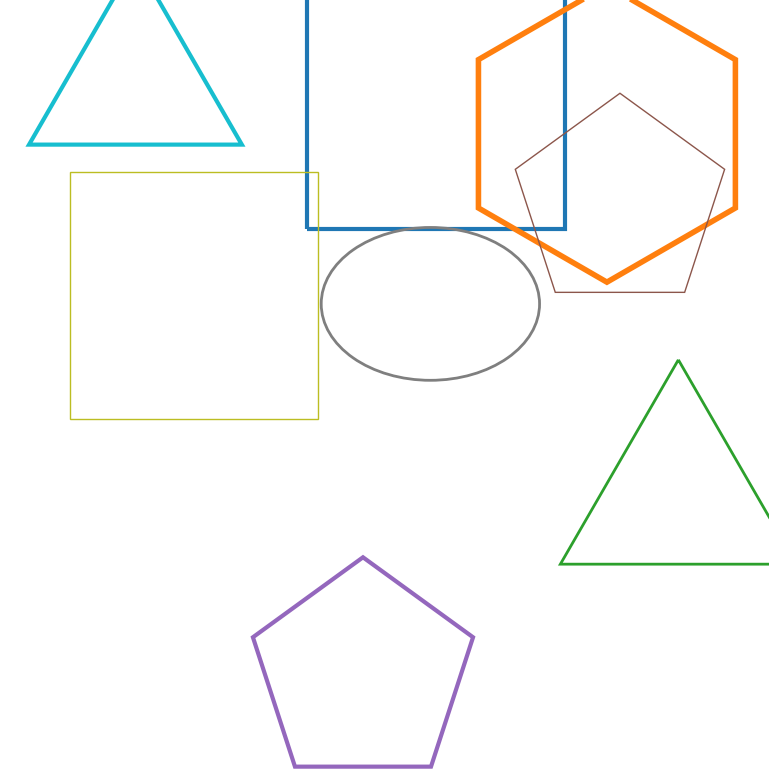[{"shape": "square", "thickness": 1.5, "radius": 0.84, "center": [0.566, 0.871]}, {"shape": "hexagon", "thickness": 2, "radius": 0.96, "center": [0.788, 0.826]}, {"shape": "triangle", "thickness": 1, "radius": 0.88, "center": [0.881, 0.356]}, {"shape": "pentagon", "thickness": 1.5, "radius": 0.75, "center": [0.471, 0.126]}, {"shape": "pentagon", "thickness": 0.5, "radius": 0.71, "center": [0.805, 0.736]}, {"shape": "oval", "thickness": 1, "radius": 0.71, "center": [0.559, 0.605]}, {"shape": "square", "thickness": 0.5, "radius": 0.8, "center": [0.252, 0.616]}, {"shape": "triangle", "thickness": 1.5, "radius": 0.8, "center": [0.176, 0.892]}]